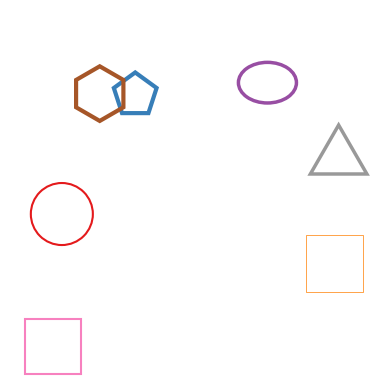[{"shape": "circle", "thickness": 1.5, "radius": 0.4, "center": [0.161, 0.444]}, {"shape": "pentagon", "thickness": 3, "radius": 0.29, "center": [0.351, 0.753]}, {"shape": "oval", "thickness": 2.5, "radius": 0.38, "center": [0.695, 0.785]}, {"shape": "square", "thickness": 0.5, "radius": 0.37, "center": [0.869, 0.316]}, {"shape": "hexagon", "thickness": 3, "radius": 0.35, "center": [0.259, 0.757]}, {"shape": "square", "thickness": 1.5, "radius": 0.36, "center": [0.137, 0.1]}, {"shape": "triangle", "thickness": 2.5, "radius": 0.42, "center": [0.88, 0.59]}]